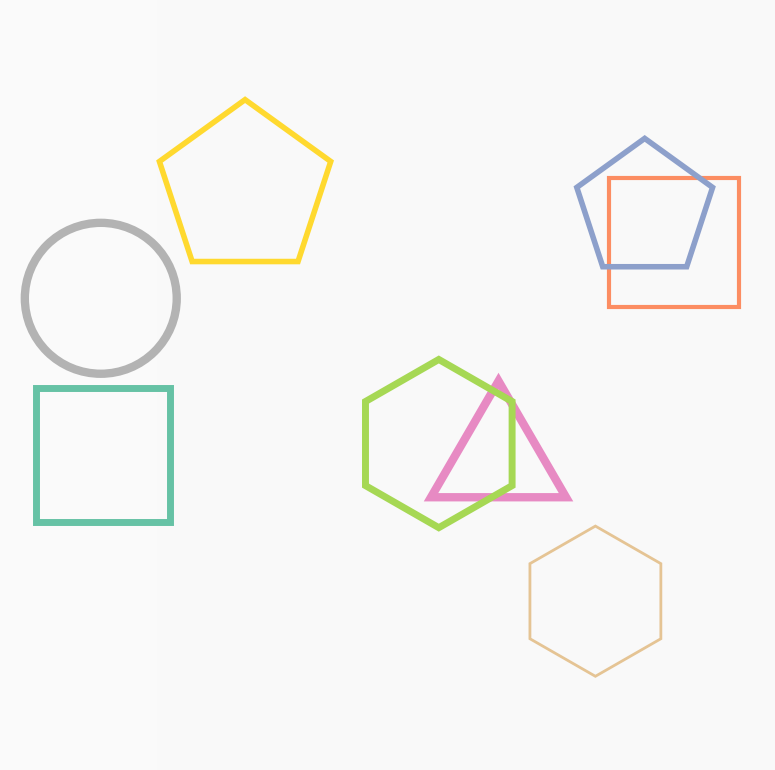[{"shape": "square", "thickness": 2.5, "radius": 0.43, "center": [0.133, 0.409]}, {"shape": "square", "thickness": 1.5, "radius": 0.42, "center": [0.869, 0.685]}, {"shape": "pentagon", "thickness": 2, "radius": 0.46, "center": [0.832, 0.728]}, {"shape": "triangle", "thickness": 3, "radius": 0.5, "center": [0.643, 0.405]}, {"shape": "hexagon", "thickness": 2.5, "radius": 0.55, "center": [0.566, 0.424]}, {"shape": "pentagon", "thickness": 2, "radius": 0.58, "center": [0.316, 0.754]}, {"shape": "hexagon", "thickness": 1, "radius": 0.49, "center": [0.768, 0.219]}, {"shape": "circle", "thickness": 3, "radius": 0.49, "center": [0.13, 0.613]}]